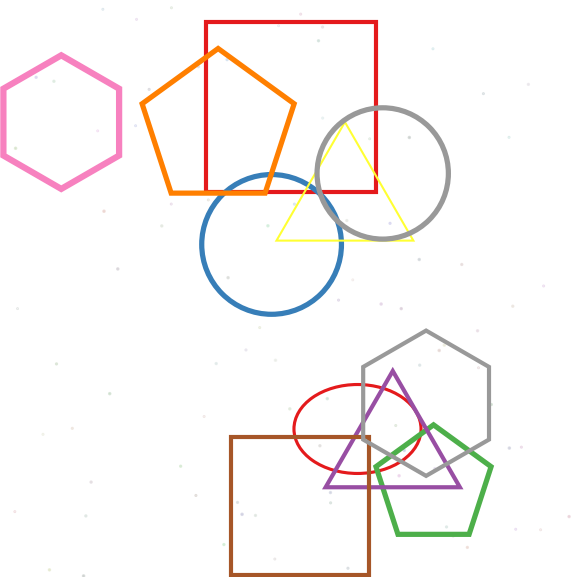[{"shape": "oval", "thickness": 1.5, "radius": 0.55, "center": [0.619, 0.256]}, {"shape": "square", "thickness": 2, "radius": 0.74, "center": [0.503, 0.813]}, {"shape": "circle", "thickness": 2.5, "radius": 0.6, "center": [0.47, 0.576]}, {"shape": "pentagon", "thickness": 2.5, "radius": 0.52, "center": [0.751, 0.159]}, {"shape": "triangle", "thickness": 2, "radius": 0.67, "center": [0.68, 0.223]}, {"shape": "pentagon", "thickness": 2.5, "radius": 0.69, "center": [0.378, 0.777]}, {"shape": "triangle", "thickness": 1, "radius": 0.68, "center": [0.597, 0.651]}, {"shape": "square", "thickness": 2, "radius": 0.6, "center": [0.519, 0.122]}, {"shape": "hexagon", "thickness": 3, "radius": 0.58, "center": [0.106, 0.788]}, {"shape": "hexagon", "thickness": 2, "radius": 0.63, "center": [0.738, 0.301]}, {"shape": "circle", "thickness": 2.5, "radius": 0.57, "center": [0.663, 0.699]}]